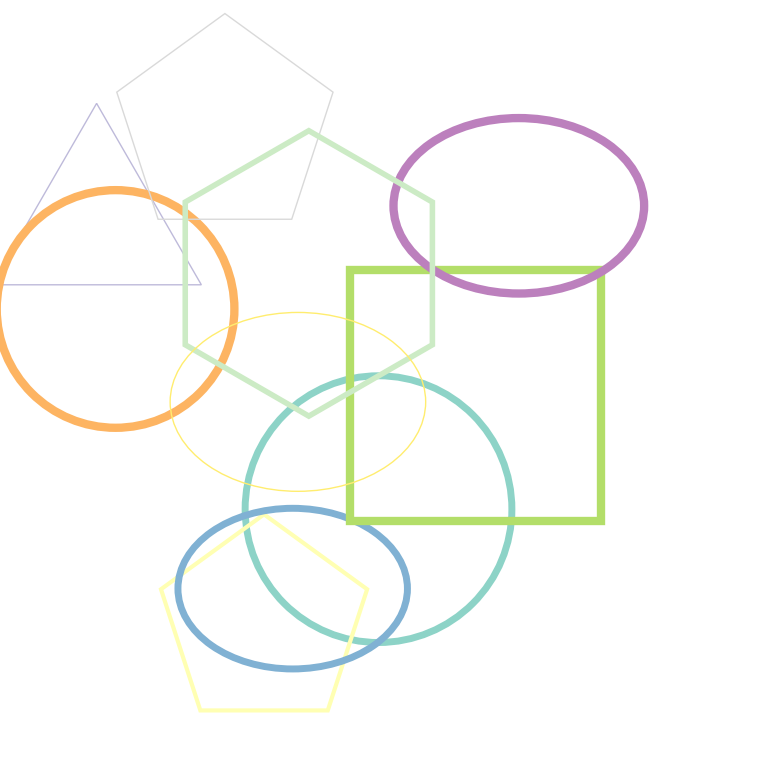[{"shape": "circle", "thickness": 2.5, "radius": 0.87, "center": [0.492, 0.339]}, {"shape": "pentagon", "thickness": 1.5, "radius": 0.7, "center": [0.343, 0.191]}, {"shape": "triangle", "thickness": 0.5, "radius": 0.79, "center": [0.125, 0.709]}, {"shape": "oval", "thickness": 2.5, "radius": 0.75, "center": [0.38, 0.236]}, {"shape": "circle", "thickness": 3, "radius": 0.77, "center": [0.15, 0.599]}, {"shape": "square", "thickness": 3, "radius": 0.81, "center": [0.617, 0.487]}, {"shape": "pentagon", "thickness": 0.5, "radius": 0.74, "center": [0.292, 0.835]}, {"shape": "oval", "thickness": 3, "radius": 0.81, "center": [0.674, 0.733]}, {"shape": "hexagon", "thickness": 2, "radius": 0.93, "center": [0.401, 0.645]}, {"shape": "oval", "thickness": 0.5, "radius": 0.83, "center": [0.387, 0.478]}]